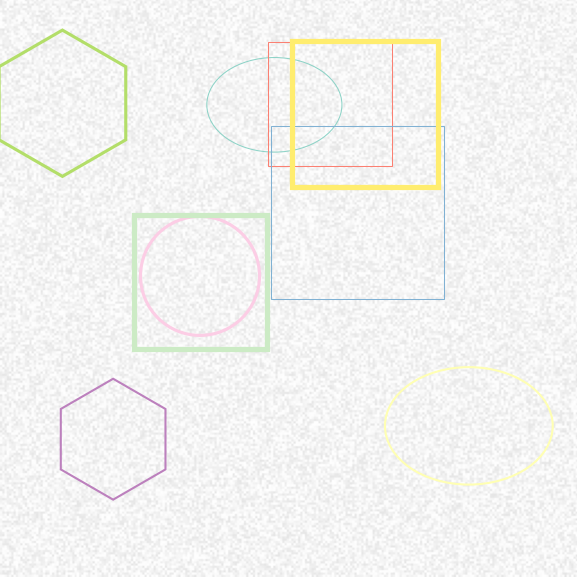[{"shape": "oval", "thickness": 0.5, "radius": 0.58, "center": [0.475, 0.818]}, {"shape": "oval", "thickness": 1, "radius": 0.73, "center": [0.812, 0.262]}, {"shape": "square", "thickness": 0.5, "radius": 0.54, "center": [0.571, 0.819]}, {"shape": "square", "thickness": 0.5, "radius": 0.75, "center": [0.619, 0.631]}, {"shape": "hexagon", "thickness": 1.5, "radius": 0.63, "center": [0.108, 0.82]}, {"shape": "circle", "thickness": 1.5, "radius": 0.52, "center": [0.346, 0.521]}, {"shape": "hexagon", "thickness": 1, "radius": 0.52, "center": [0.196, 0.239]}, {"shape": "square", "thickness": 2.5, "radius": 0.58, "center": [0.347, 0.511]}, {"shape": "square", "thickness": 2.5, "radius": 0.63, "center": [0.632, 0.802]}]